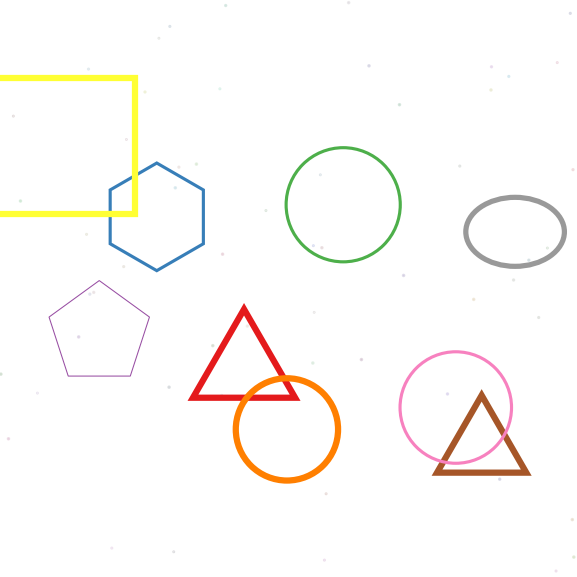[{"shape": "triangle", "thickness": 3, "radius": 0.51, "center": [0.423, 0.361]}, {"shape": "hexagon", "thickness": 1.5, "radius": 0.47, "center": [0.271, 0.624]}, {"shape": "circle", "thickness": 1.5, "radius": 0.49, "center": [0.594, 0.645]}, {"shape": "pentagon", "thickness": 0.5, "radius": 0.46, "center": [0.172, 0.422]}, {"shape": "circle", "thickness": 3, "radius": 0.44, "center": [0.497, 0.256]}, {"shape": "square", "thickness": 3, "radius": 0.59, "center": [0.115, 0.746]}, {"shape": "triangle", "thickness": 3, "radius": 0.45, "center": [0.834, 0.225]}, {"shape": "circle", "thickness": 1.5, "radius": 0.48, "center": [0.789, 0.293]}, {"shape": "oval", "thickness": 2.5, "radius": 0.43, "center": [0.892, 0.598]}]